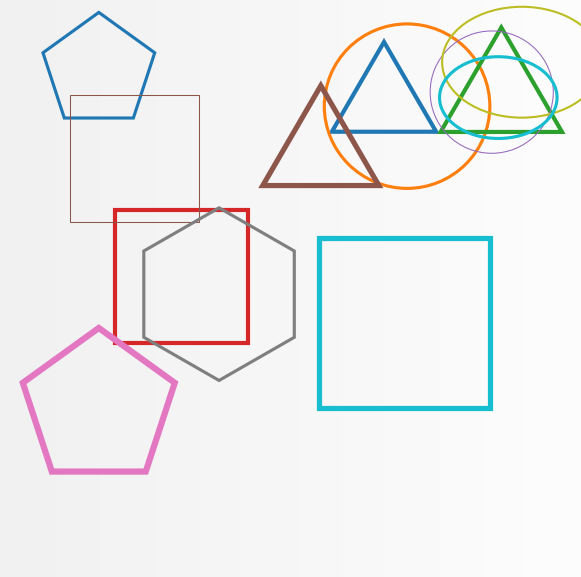[{"shape": "pentagon", "thickness": 1.5, "radius": 0.51, "center": [0.17, 0.877]}, {"shape": "triangle", "thickness": 2, "radius": 0.52, "center": [0.661, 0.823]}, {"shape": "circle", "thickness": 1.5, "radius": 0.71, "center": [0.7, 0.815]}, {"shape": "triangle", "thickness": 2, "radius": 0.6, "center": [0.862, 0.831]}, {"shape": "square", "thickness": 2, "radius": 0.57, "center": [0.312, 0.52]}, {"shape": "circle", "thickness": 0.5, "radius": 0.53, "center": [0.846, 0.84]}, {"shape": "square", "thickness": 0.5, "radius": 0.55, "center": [0.232, 0.725]}, {"shape": "triangle", "thickness": 2.5, "radius": 0.58, "center": [0.552, 0.735]}, {"shape": "pentagon", "thickness": 3, "radius": 0.69, "center": [0.17, 0.294]}, {"shape": "hexagon", "thickness": 1.5, "radius": 0.75, "center": [0.377, 0.49]}, {"shape": "oval", "thickness": 1, "radius": 0.69, "center": [0.898, 0.891]}, {"shape": "oval", "thickness": 1.5, "radius": 0.51, "center": [0.857, 0.83]}, {"shape": "square", "thickness": 2.5, "radius": 0.74, "center": [0.696, 0.44]}]